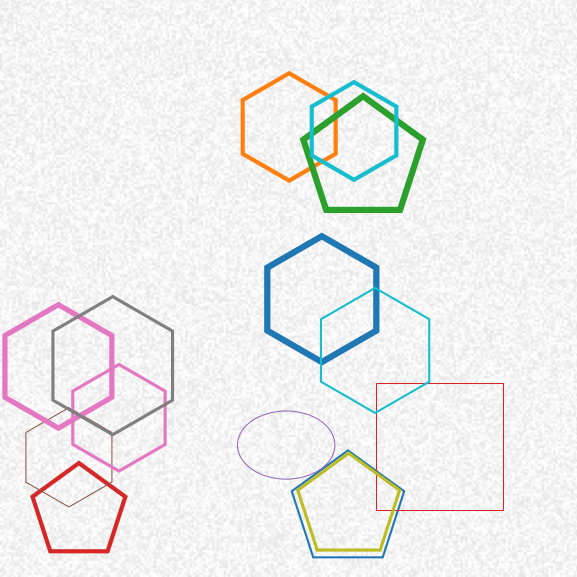[{"shape": "pentagon", "thickness": 1, "radius": 0.51, "center": [0.603, 0.117]}, {"shape": "hexagon", "thickness": 3, "radius": 0.55, "center": [0.557, 0.481]}, {"shape": "hexagon", "thickness": 2, "radius": 0.46, "center": [0.501, 0.779]}, {"shape": "pentagon", "thickness": 3, "radius": 0.54, "center": [0.629, 0.724]}, {"shape": "square", "thickness": 0.5, "radius": 0.55, "center": [0.761, 0.226]}, {"shape": "pentagon", "thickness": 2, "radius": 0.42, "center": [0.137, 0.113]}, {"shape": "oval", "thickness": 0.5, "radius": 0.42, "center": [0.496, 0.228]}, {"shape": "hexagon", "thickness": 0.5, "radius": 0.43, "center": [0.119, 0.207]}, {"shape": "hexagon", "thickness": 2.5, "radius": 0.53, "center": [0.101, 0.365]}, {"shape": "hexagon", "thickness": 1.5, "radius": 0.46, "center": [0.206, 0.276]}, {"shape": "hexagon", "thickness": 1.5, "radius": 0.6, "center": [0.195, 0.366]}, {"shape": "pentagon", "thickness": 1.5, "radius": 0.46, "center": [0.604, 0.122]}, {"shape": "hexagon", "thickness": 2, "radius": 0.42, "center": [0.613, 0.772]}, {"shape": "hexagon", "thickness": 1, "radius": 0.54, "center": [0.65, 0.392]}]